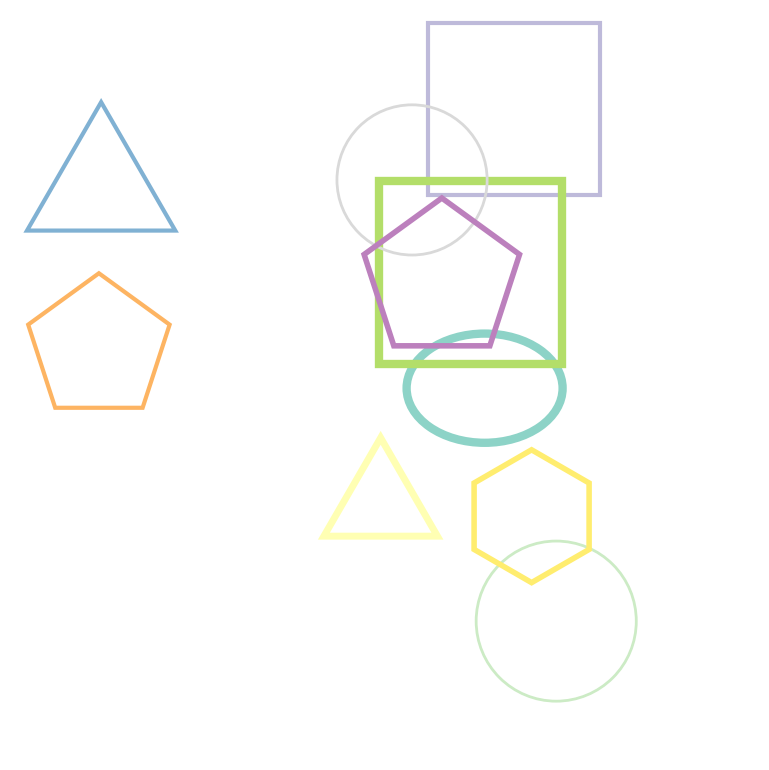[{"shape": "oval", "thickness": 3, "radius": 0.51, "center": [0.629, 0.496]}, {"shape": "triangle", "thickness": 2.5, "radius": 0.43, "center": [0.494, 0.346]}, {"shape": "square", "thickness": 1.5, "radius": 0.56, "center": [0.667, 0.858]}, {"shape": "triangle", "thickness": 1.5, "radius": 0.56, "center": [0.131, 0.756]}, {"shape": "pentagon", "thickness": 1.5, "radius": 0.48, "center": [0.128, 0.549]}, {"shape": "square", "thickness": 3, "radius": 0.59, "center": [0.611, 0.646]}, {"shape": "circle", "thickness": 1, "radius": 0.49, "center": [0.535, 0.766]}, {"shape": "pentagon", "thickness": 2, "radius": 0.53, "center": [0.574, 0.637]}, {"shape": "circle", "thickness": 1, "radius": 0.52, "center": [0.722, 0.193]}, {"shape": "hexagon", "thickness": 2, "radius": 0.43, "center": [0.69, 0.33]}]